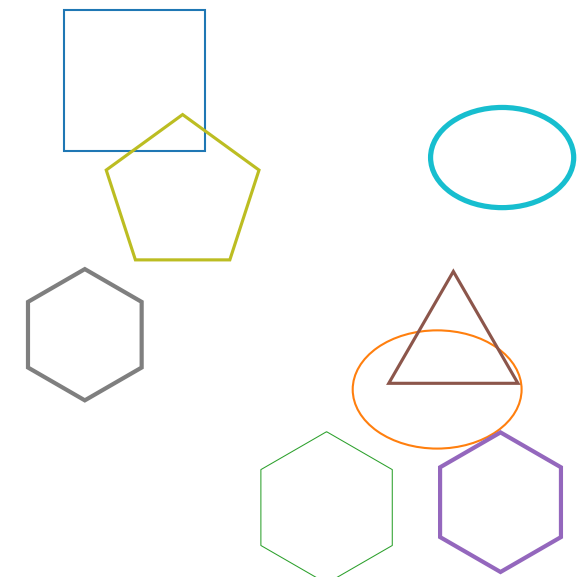[{"shape": "square", "thickness": 1, "radius": 0.61, "center": [0.233, 0.859]}, {"shape": "oval", "thickness": 1, "radius": 0.73, "center": [0.757, 0.325]}, {"shape": "hexagon", "thickness": 0.5, "radius": 0.66, "center": [0.566, 0.12]}, {"shape": "hexagon", "thickness": 2, "radius": 0.6, "center": [0.867, 0.13]}, {"shape": "triangle", "thickness": 1.5, "radius": 0.65, "center": [0.785, 0.4]}, {"shape": "hexagon", "thickness": 2, "radius": 0.57, "center": [0.147, 0.42]}, {"shape": "pentagon", "thickness": 1.5, "radius": 0.7, "center": [0.316, 0.662]}, {"shape": "oval", "thickness": 2.5, "radius": 0.62, "center": [0.869, 0.726]}]